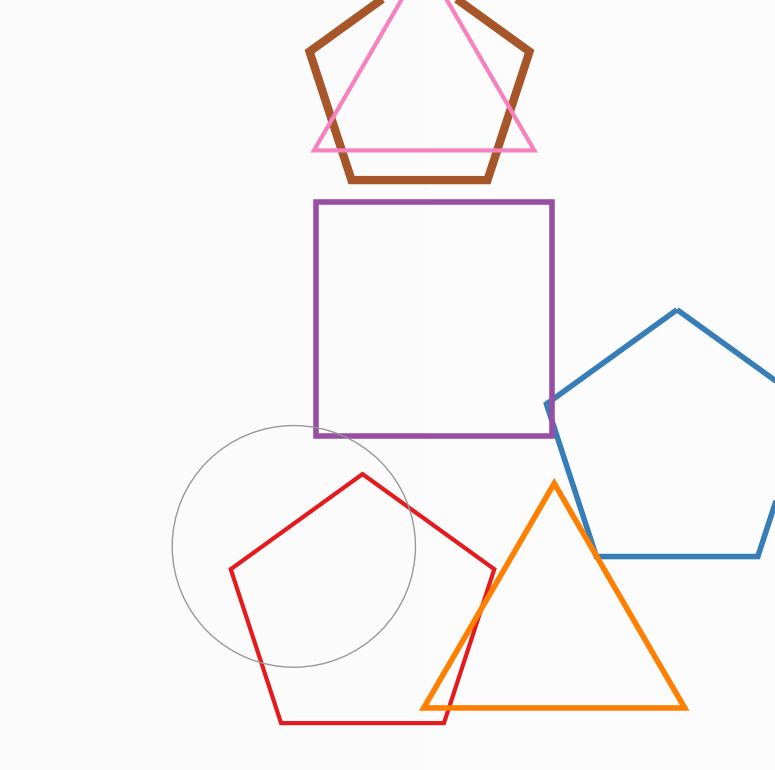[{"shape": "pentagon", "thickness": 1.5, "radius": 0.89, "center": [0.468, 0.206]}, {"shape": "pentagon", "thickness": 2, "radius": 0.89, "center": [0.874, 0.421]}, {"shape": "square", "thickness": 2, "radius": 0.76, "center": [0.56, 0.586]}, {"shape": "triangle", "thickness": 2, "radius": 0.97, "center": [0.715, 0.178]}, {"shape": "pentagon", "thickness": 3, "radius": 0.75, "center": [0.541, 0.887]}, {"shape": "triangle", "thickness": 1.5, "radius": 0.82, "center": [0.547, 0.887]}, {"shape": "circle", "thickness": 0.5, "radius": 0.78, "center": [0.379, 0.29]}]